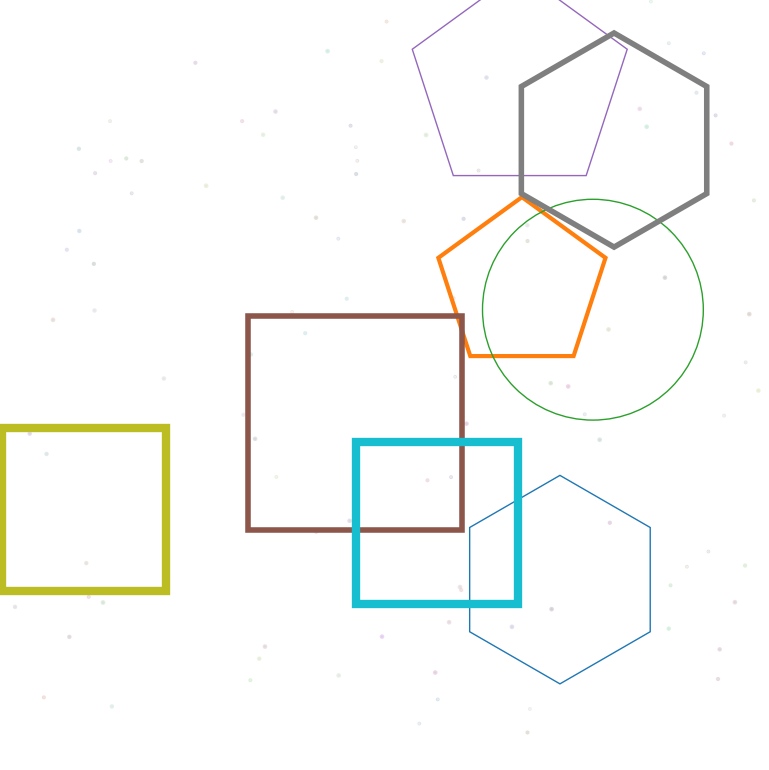[{"shape": "hexagon", "thickness": 0.5, "radius": 0.68, "center": [0.727, 0.247]}, {"shape": "pentagon", "thickness": 1.5, "radius": 0.57, "center": [0.678, 0.63]}, {"shape": "circle", "thickness": 0.5, "radius": 0.72, "center": [0.77, 0.598]}, {"shape": "pentagon", "thickness": 0.5, "radius": 0.73, "center": [0.675, 0.891]}, {"shape": "square", "thickness": 2, "radius": 0.69, "center": [0.461, 0.451]}, {"shape": "hexagon", "thickness": 2, "radius": 0.7, "center": [0.797, 0.818]}, {"shape": "square", "thickness": 3, "radius": 0.53, "center": [0.109, 0.338]}, {"shape": "square", "thickness": 3, "radius": 0.53, "center": [0.568, 0.321]}]